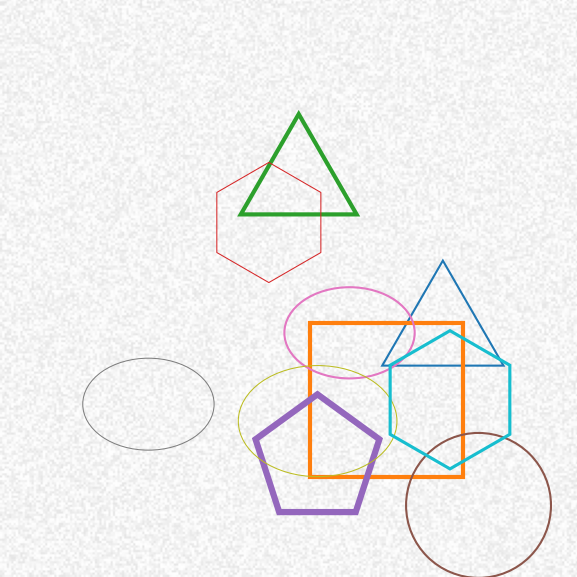[{"shape": "triangle", "thickness": 1, "radius": 0.61, "center": [0.767, 0.427]}, {"shape": "square", "thickness": 2, "radius": 0.66, "center": [0.669, 0.306]}, {"shape": "triangle", "thickness": 2, "radius": 0.58, "center": [0.517, 0.686]}, {"shape": "hexagon", "thickness": 0.5, "radius": 0.52, "center": [0.466, 0.614]}, {"shape": "pentagon", "thickness": 3, "radius": 0.56, "center": [0.55, 0.204]}, {"shape": "circle", "thickness": 1, "radius": 0.63, "center": [0.829, 0.124]}, {"shape": "oval", "thickness": 1, "radius": 0.56, "center": [0.605, 0.423]}, {"shape": "oval", "thickness": 0.5, "radius": 0.57, "center": [0.257, 0.299]}, {"shape": "oval", "thickness": 0.5, "radius": 0.69, "center": [0.55, 0.27]}, {"shape": "hexagon", "thickness": 1.5, "radius": 0.6, "center": [0.779, 0.307]}]